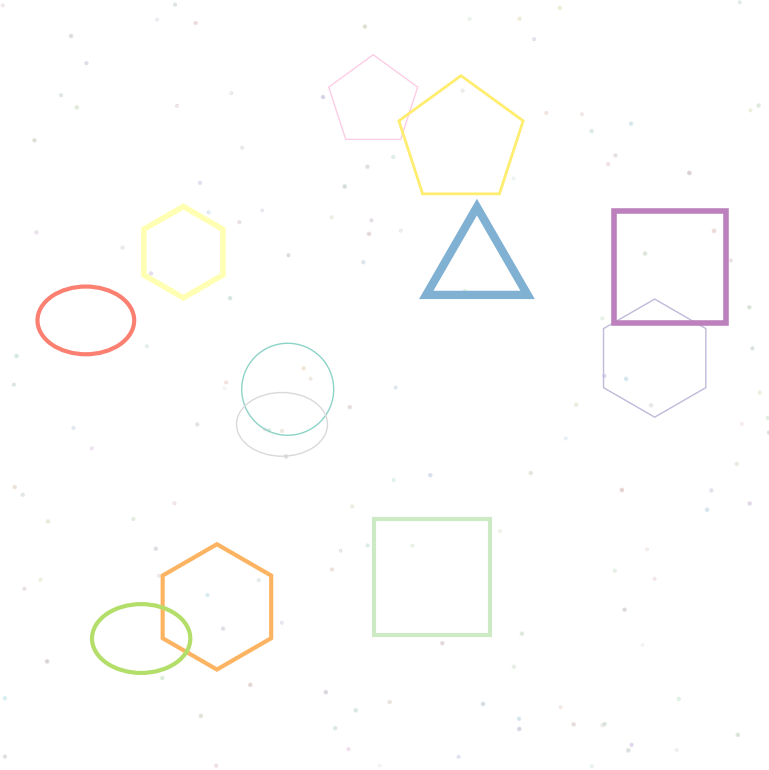[{"shape": "circle", "thickness": 0.5, "radius": 0.3, "center": [0.374, 0.494]}, {"shape": "hexagon", "thickness": 2, "radius": 0.3, "center": [0.238, 0.673]}, {"shape": "hexagon", "thickness": 0.5, "radius": 0.38, "center": [0.85, 0.535]}, {"shape": "oval", "thickness": 1.5, "radius": 0.31, "center": [0.111, 0.584]}, {"shape": "triangle", "thickness": 3, "radius": 0.38, "center": [0.619, 0.655]}, {"shape": "hexagon", "thickness": 1.5, "radius": 0.41, "center": [0.282, 0.212]}, {"shape": "oval", "thickness": 1.5, "radius": 0.32, "center": [0.183, 0.171]}, {"shape": "pentagon", "thickness": 0.5, "radius": 0.3, "center": [0.485, 0.868]}, {"shape": "oval", "thickness": 0.5, "radius": 0.3, "center": [0.366, 0.449]}, {"shape": "square", "thickness": 2, "radius": 0.36, "center": [0.87, 0.653]}, {"shape": "square", "thickness": 1.5, "radius": 0.38, "center": [0.561, 0.251]}, {"shape": "pentagon", "thickness": 1, "radius": 0.42, "center": [0.599, 0.817]}]